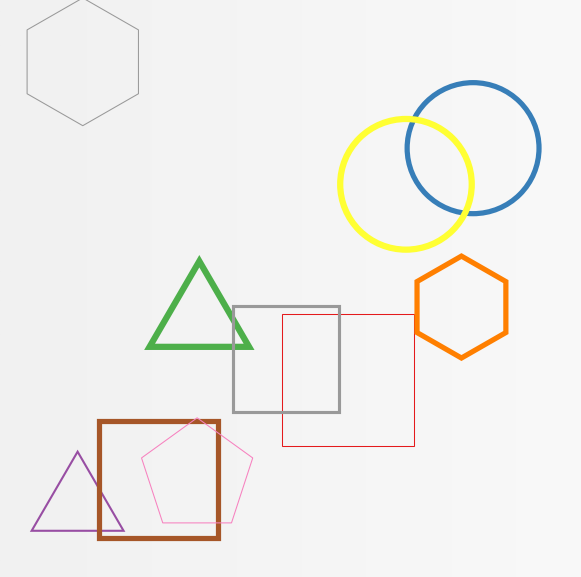[{"shape": "square", "thickness": 0.5, "radius": 0.57, "center": [0.599, 0.341]}, {"shape": "circle", "thickness": 2.5, "radius": 0.57, "center": [0.814, 0.743]}, {"shape": "triangle", "thickness": 3, "radius": 0.49, "center": [0.343, 0.448]}, {"shape": "triangle", "thickness": 1, "radius": 0.46, "center": [0.134, 0.126]}, {"shape": "hexagon", "thickness": 2.5, "radius": 0.44, "center": [0.794, 0.467]}, {"shape": "circle", "thickness": 3, "radius": 0.57, "center": [0.698, 0.68]}, {"shape": "square", "thickness": 2.5, "radius": 0.51, "center": [0.273, 0.169]}, {"shape": "pentagon", "thickness": 0.5, "radius": 0.5, "center": [0.339, 0.175]}, {"shape": "square", "thickness": 1.5, "radius": 0.46, "center": [0.492, 0.378]}, {"shape": "hexagon", "thickness": 0.5, "radius": 0.55, "center": [0.142, 0.892]}]